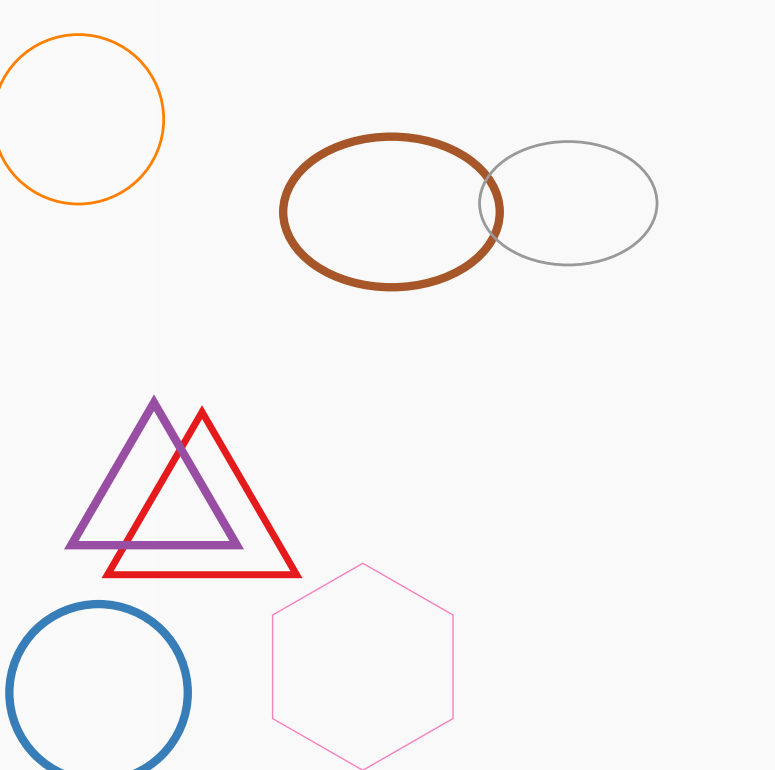[{"shape": "triangle", "thickness": 2.5, "radius": 0.7, "center": [0.261, 0.324]}, {"shape": "circle", "thickness": 3, "radius": 0.58, "center": [0.127, 0.1]}, {"shape": "triangle", "thickness": 3, "radius": 0.62, "center": [0.199, 0.354]}, {"shape": "circle", "thickness": 1, "radius": 0.55, "center": [0.101, 0.845]}, {"shape": "oval", "thickness": 3, "radius": 0.7, "center": [0.505, 0.725]}, {"shape": "hexagon", "thickness": 0.5, "radius": 0.67, "center": [0.468, 0.134]}, {"shape": "oval", "thickness": 1, "radius": 0.57, "center": [0.733, 0.736]}]